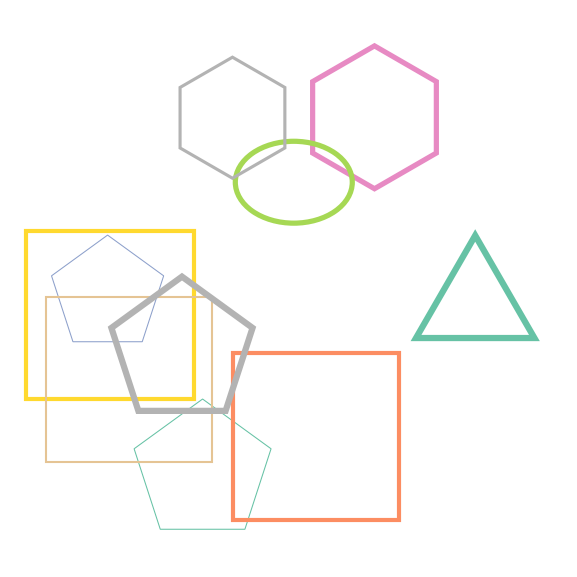[{"shape": "pentagon", "thickness": 0.5, "radius": 0.62, "center": [0.351, 0.184]}, {"shape": "triangle", "thickness": 3, "radius": 0.59, "center": [0.823, 0.473]}, {"shape": "square", "thickness": 2, "radius": 0.72, "center": [0.547, 0.243]}, {"shape": "pentagon", "thickness": 0.5, "radius": 0.51, "center": [0.186, 0.49]}, {"shape": "hexagon", "thickness": 2.5, "radius": 0.62, "center": [0.648, 0.796]}, {"shape": "oval", "thickness": 2.5, "radius": 0.51, "center": [0.509, 0.684]}, {"shape": "square", "thickness": 2, "radius": 0.73, "center": [0.191, 0.454]}, {"shape": "square", "thickness": 1, "radius": 0.72, "center": [0.223, 0.342]}, {"shape": "pentagon", "thickness": 3, "radius": 0.64, "center": [0.315, 0.392]}, {"shape": "hexagon", "thickness": 1.5, "radius": 0.52, "center": [0.403, 0.795]}]